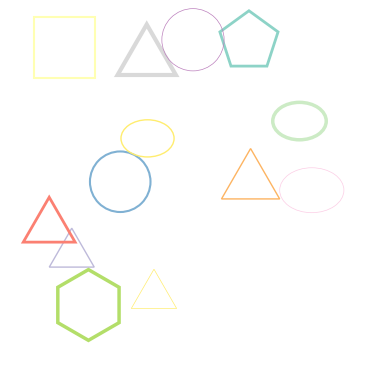[{"shape": "pentagon", "thickness": 2, "radius": 0.4, "center": [0.647, 0.893]}, {"shape": "square", "thickness": 1.5, "radius": 0.39, "center": [0.168, 0.877]}, {"shape": "triangle", "thickness": 1, "radius": 0.34, "center": [0.186, 0.34]}, {"shape": "triangle", "thickness": 2, "radius": 0.39, "center": [0.128, 0.41]}, {"shape": "circle", "thickness": 1.5, "radius": 0.39, "center": [0.312, 0.528]}, {"shape": "triangle", "thickness": 1, "radius": 0.44, "center": [0.651, 0.527]}, {"shape": "hexagon", "thickness": 2.5, "radius": 0.46, "center": [0.23, 0.208]}, {"shape": "oval", "thickness": 0.5, "radius": 0.42, "center": [0.81, 0.506]}, {"shape": "triangle", "thickness": 3, "radius": 0.44, "center": [0.381, 0.849]}, {"shape": "circle", "thickness": 0.5, "radius": 0.4, "center": [0.501, 0.897]}, {"shape": "oval", "thickness": 2.5, "radius": 0.35, "center": [0.778, 0.686]}, {"shape": "triangle", "thickness": 0.5, "radius": 0.34, "center": [0.4, 0.233]}, {"shape": "oval", "thickness": 1, "radius": 0.34, "center": [0.383, 0.641]}]